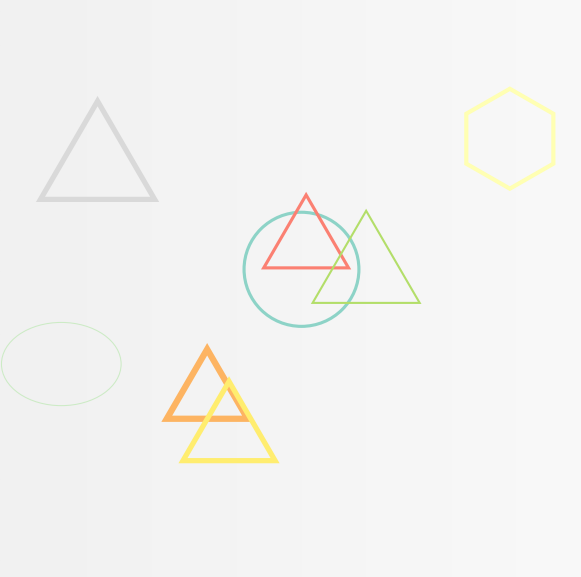[{"shape": "circle", "thickness": 1.5, "radius": 0.49, "center": [0.519, 0.533]}, {"shape": "hexagon", "thickness": 2, "radius": 0.43, "center": [0.877, 0.759]}, {"shape": "triangle", "thickness": 1.5, "radius": 0.42, "center": [0.527, 0.577]}, {"shape": "triangle", "thickness": 3, "radius": 0.4, "center": [0.356, 0.314]}, {"shape": "triangle", "thickness": 1, "radius": 0.53, "center": [0.63, 0.528]}, {"shape": "triangle", "thickness": 2.5, "radius": 0.57, "center": [0.168, 0.711]}, {"shape": "oval", "thickness": 0.5, "radius": 0.51, "center": [0.105, 0.369]}, {"shape": "triangle", "thickness": 2.5, "radius": 0.46, "center": [0.394, 0.247]}]